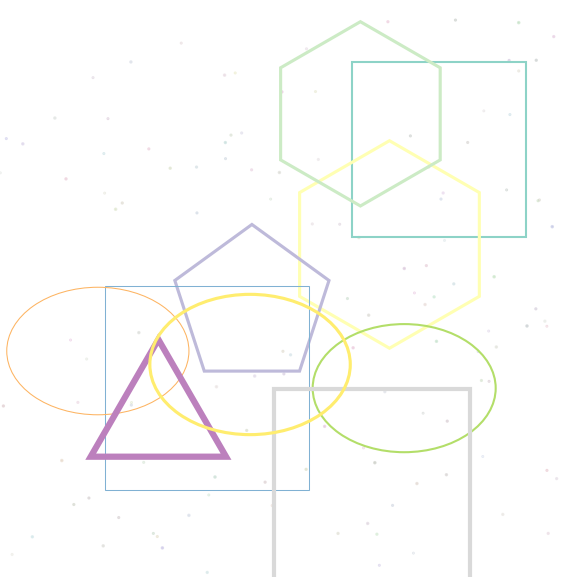[{"shape": "square", "thickness": 1, "radius": 0.76, "center": [0.76, 0.74]}, {"shape": "hexagon", "thickness": 1.5, "radius": 0.9, "center": [0.674, 0.576]}, {"shape": "pentagon", "thickness": 1.5, "radius": 0.7, "center": [0.436, 0.47]}, {"shape": "square", "thickness": 0.5, "radius": 0.88, "center": [0.358, 0.328]}, {"shape": "oval", "thickness": 0.5, "radius": 0.79, "center": [0.169, 0.391]}, {"shape": "oval", "thickness": 1, "radius": 0.79, "center": [0.7, 0.327]}, {"shape": "square", "thickness": 2, "radius": 0.85, "center": [0.644, 0.155]}, {"shape": "triangle", "thickness": 3, "radius": 0.68, "center": [0.274, 0.276]}, {"shape": "hexagon", "thickness": 1.5, "radius": 0.8, "center": [0.624, 0.802]}, {"shape": "oval", "thickness": 1.5, "radius": 0.87, "center": [0.433, 0.368]}]